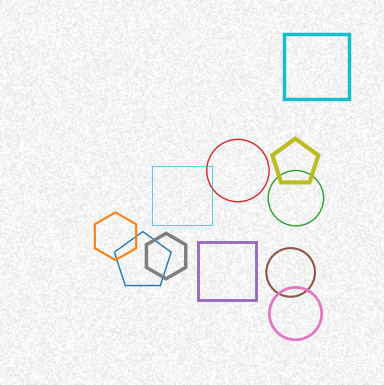[{"shape": "pentagon", "thickness": 1, "radius": 0.39, "center": [0.371, 0.321]}, {"shape": "hexagon", "thickness": 1.5, "radius": 0.31, "center": [0.3, 0.386]}, {"shape": "circle", "thickness": 1, "radius": 0.36, "center": [0.769, 0.485]}, {"shape": "circle", "thickness": 1, "radius": 0.4, "center": [0.618, 0.557]}, {"shape": "square", "thickness": 2, "radius": 0.37, "center": [0.59, 0.296]}, {"shape": "circle", "thickness": 1.5, "radius": 0.32, "center": [0.755, 0.292]}, {"shape": "circle", "thickness": 2, "radius": 0.34, "center": [0.768, 0.185]}, {"shape": "hexagon", "thickness": 2.5, "radius": 0.29, "center": [0.431, 0.335]}, {"shape": "pentagon", "thickness": 3, "radius": 0.31, "center": [0.767, 0.577]}, {"shape": "square", "thickness": 0.5, "radius": 0.39, "center": [0.473, 0.492]}, {"shape": "square", "thickness": 2.5, "radius": 0.42, "center": [0.822, 0.827]}]